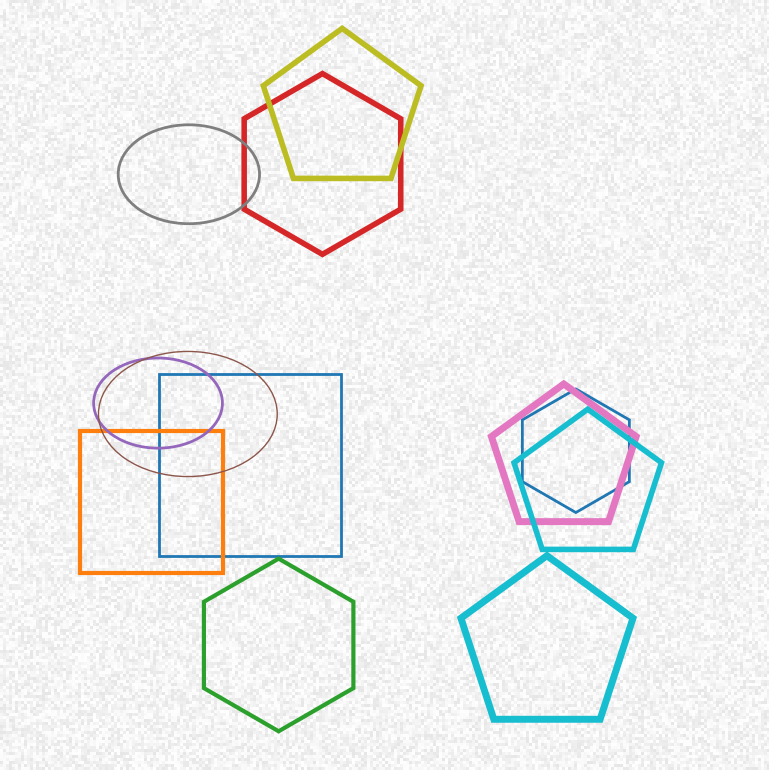[{"shape": "hexagon", "thickness": 1, "radius": 0.4, "center": [0.748, 0.415]}, {"shape": "square", "thickness": 1, "radius": 0.59, "center": [0.325, 0.396]}, {"shape": "square", "thickness": 1.5, "radius": 0.46, "center": [0.196, 0.348]}, {"shape": "hexagon", "thickness": 1.5, "radius": 0.56, "center": [0.362, 0.162]}, {"shape": "hexagon", "thickness": 2, "radius": 0.59, "center": [0.419, 0.787]}, {"shape": "oval", "thickness": 1, "radius": 0.42, "center": [0.205, 0.477]}, {"shape": "oval", "thickness": 0.5, "radius": 0.58, "center": [0.244, 0.462]}, {"shape": "pentagon", "thickness": 2.5, "radius": 0.49, "center": [0.732, 0.403]}, {"shape": "oval", "thickness": 1, "radius": 0.46, "center": [0.245, 0.774]}, {"shape": "pentagon", "thickness": 2, "radius": 0.54, "center": [0.444, 0.855]}, {"shape": "pentagon", "thickness": 2, "radius": 0.5, "center": [0.763, 0.368]}, {"shape": "pentagon", "thickness": 2.5, "radius": 0.59, "center": [0.71, 0.161]}]